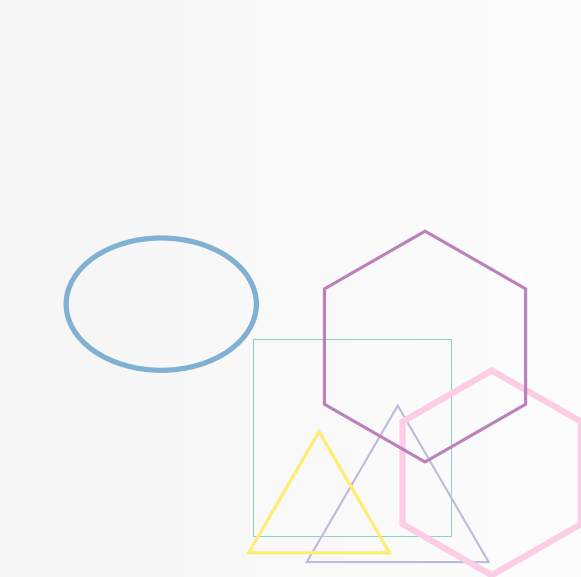[{"shape": "square", "thickness": 0.5, "radius": 0.85, "center": [0.606, 0.242]}, {"shape": "triangle", "thickness": 1, "radius": 0.9, "center": [0.684, 0.116]}, {"shape": "oval", "thickness": 2.5, "radius": 0.82, "center": [0.277, 0.472]}, {"shape": "hexagon", "thickness": 3, "radius": 0.89, "center": [0.846, 0.18]}, {"shape": "hexagon", "thickness": 1.5, "radius": 1.0, "center": [0.731, 0.399]}, {"shape": "triangle", "thickness": 1.5, "radius": 0.7, "center": [0.549, 0.112]}]